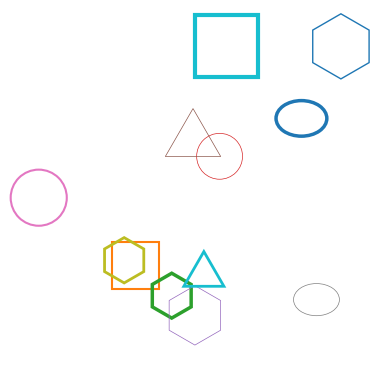[{"shape": "oval", "thickness": 2.5, "radius": 0.33, "center": [0.783, 0.692]}, {"shape": "hexagon", "thickness": 1, "radius": 0.42, "center": [0.885, 0.88]}, {"shape": "square", "thickness": 1.5, "radius": 0.3, "center": [0.353, 0.309]}, {"shape": "hexagon", "thickness": 2.5, "radius": 0.29, "center": [0.446, 0.232]}, {"shape": "circle", "thickness": 0.5, "radius": 0.3, "center": [0.57, 0.594]}, {"shape": "hexagon", "thickness": 0.5, "radius": 0.39, "center": [0.506, 0.181]}, {"shape": "triangle", "thickness": 0.5, "radius": 0.42, "center": [0.501, 0.635]}, {"shape": "circle", "thickness": 1.5, "radius": 0.36, "center": [0.101, 0.487]}, {"shape": "oval", "thickness": 0.5, "radius": 0.3, "center": [0.822, 0.222]}, {"shape": "hexagon", "thickness": 2, "radius": 0.29, "center": [0.323, 0.324]}, {"shape": "triangle", "thickness": 2, "radius": 0.3, "center": [0.53, 0.286]}, {"shape": "square", "thickness": 3, "radius": 0.41, "center": [0.589, 0.88]}]